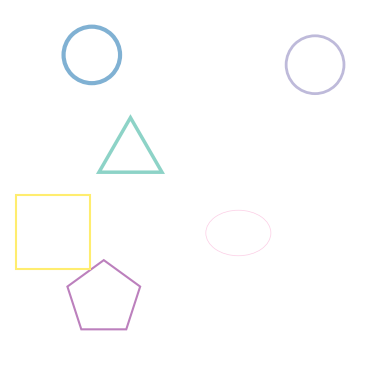[{"shape": "triangle", "thickness": 2.5, "radius": 0.47, "center": [0.339, 0.6]}, {"shape": "circle", "thickness": 2, "radius": 0.38, "center": [0.818, 0.832]}, {"shape": "circle", "thickness": 3, "radius": 0.37, "center": [0.238, 0.857]}, {"shape": "oval", "thickness": 0.5, "radius": 0.42, "center": [0.619, 0.395]}, {"shape": "pentagon", "thickness": 1.5, "radius": 0.5, "center": [0.27, 0.225]}, {"shape": "square", "thickness": 1.5, "radius": 0.48, "center": [0.137, 0.398]}]